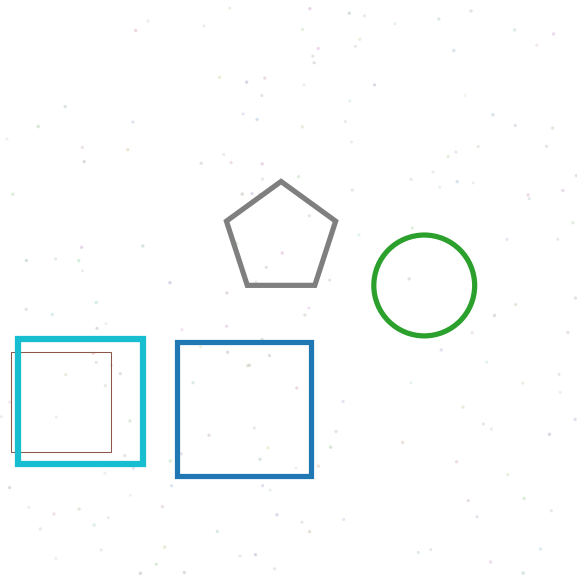[{"shape": "square", "thickness": 2.5, "radius": 0.58, "center": [0.423, 0.291]}, {"shape": "circle", "thickness": 2.5, "radius": 0.44, "center": [0.735, 0.505]}, {"shape": "square", "thickness": 0.5, "radius": 0.43, "center": [0.106, 0.303]}, {"shape": "pentagon", "thickness": 2.5, "radius": 0.5, "center": [0.487, 0.585]}, {"shape": "square", "thickness": 3, "radius": 0.54, "center": [0.139, 0.304]}]